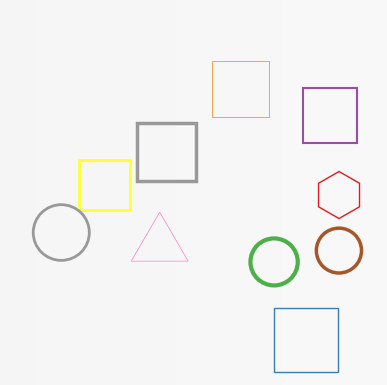[{"shape": "hexagon", "thickness": 1, "radius": 0.31, "center": [0.875, 0.493]}, {"shape": "square", "thickness": 1, "radius": 0.41, "center": [0.79, 0.116]}, {"shape": "circle", "thickness": 3, "radius": 0.31, "center": [0.707, 0.32]}, {"shape": "square", "thickness": 1.5, "radius": 0.35, "center": [0.851, 0.7]}, {"shape": "square", "thickness": 0.5, "radius": 0.37, "center": [0.621, 0.768]}, {"shape": "square", "thickness": 2, "radius": 0.33, "center": [0.269, 0.519]}, {"shape": "circle", "thickness": 2.5, "radius": 0.29, "center": [0.875, 0.349]}, {"shape": "triangle", "thickness": 0.5, "radius": 0.42, "center": [0.412, 0.364]}, {"shape": "circle", "thickness": 2, "radius": 0.36, "center": [0.158, 0.396]}, {"shape": "square", "thickness": 2.5, "radius": 0.38, "center": [0.43, 0.605]}]